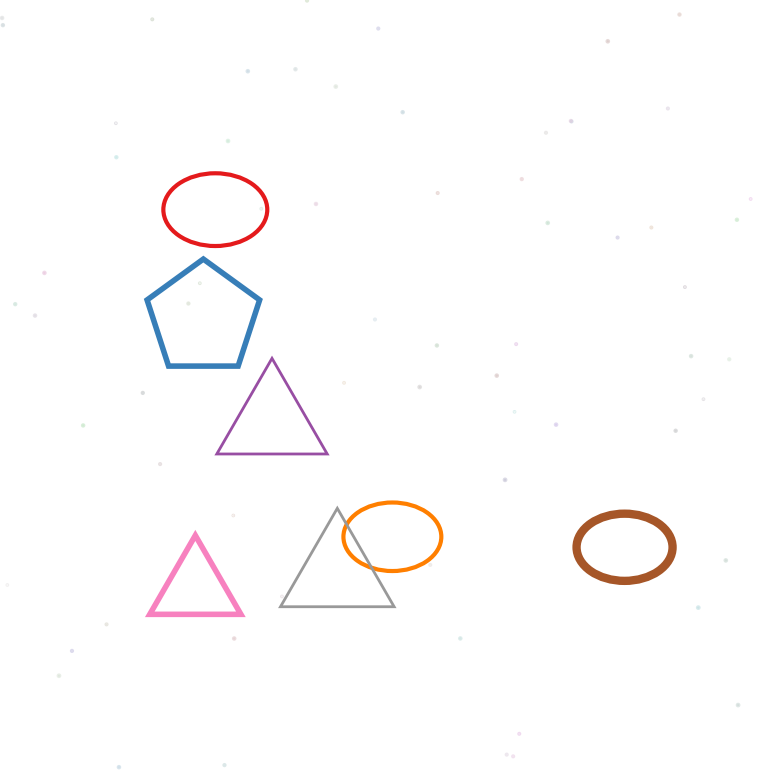[{"shape": "oval", "thickness": 1.5, "radius": 0.34, "center": [0.28, 0.728]}, {"shape": "pentagon", "thickness": 2, "radius": 0.38, "center": [0.264, 0.587]}, {"shape": "triangle", "thickness": 1, "radius": 0.41, "center": [0.353, 0.452]}, {"shape": "oval", "thickness": 1.5, "radius": 0.32, "center": [0.51, 0.303]}, {"shape": "oval", "thickness": 3, "radius": 0.31, "center": [0.811, 0.289]}, {"shape": "triangle", "thickness": 2, "radius": 0.34, "center": [0.254, 0.236]}, {"shape": "triangle", "thickness": 1, "radius": 0.43, "center": [0.438, 0.255]}]